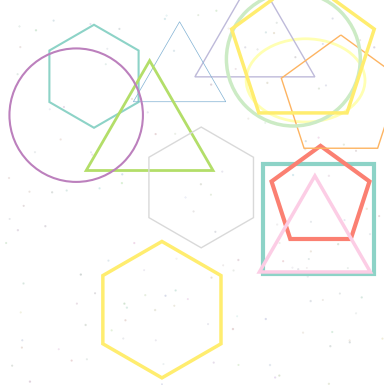[{"shape": "square", "thickness": 3, "radius": 0.72, "center": [0.827, 0.431]}, {"shape": "hexagon", "thickness": 1.5, "radius": 0.67, "center": [0.244, 0.802]}, {"shape": "oval", "thickness": 2, "radius": 0.77, "center": [0.794, 0.791]}, {"shape": "triangle", "thickness": 1, "radius": 0.9, "center": [0.662, 0.89]}, {"shape": "pentagon", "thickness": 3, "radius": 0.67, "center": [0.833, 0.487]}, {"shape": "triangle", "thickness": 0.5, "radius": 0.69, "center": [0.466, 0.805]}, {"shape": "pentagon", "thickness": 1, "radius": 0.81, "center": [0.885, 0.747]}, {"shape": "triangle", "thickness": 2, "radius": 0.95, "center": [0.389, 0.652]}, {"shape": "triangle", "thickness": 2.5, "radius": 0.83, "center": [0.818, 0.377]}, {"shape": "hexagon", "thickness": 1, "radius": 0.78, "center": [0.523, 0.513]}, {"shape": "circle", "thickness": 1.5, "radius": 0.87, "center": [0.198, 0.701]}, {"shape": "circle", "thickness": 2.5, "radius": 0.87, "center": [0.762, 0.847]}, {"shape": "pentagon", "thickness": 2.5, "radius": 0.97, "center": [0.787, 0.864]}, {"shape": "hexagon", "thickness": 2.5, "radius": 0.89, "center": [0.421, 0.196]}]